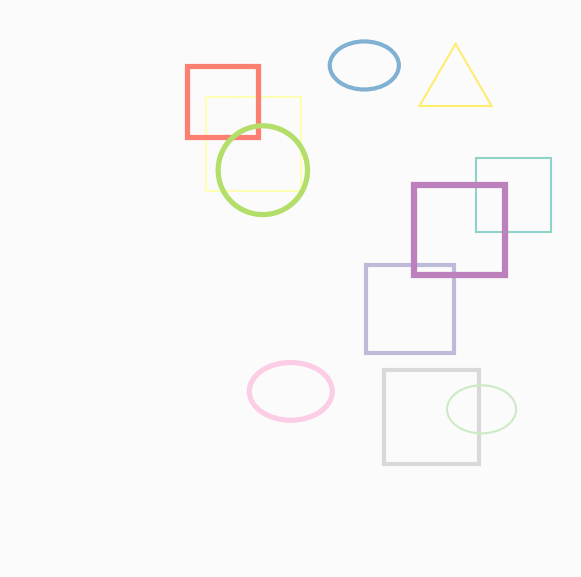[{"shape": "square", "thickness": 1, "radius": 0.32, "center": [0.883, 0.661]}, {"shape": "square", "thickness": 1, "radius": 0.41, "center": [0.436, 0.749]}, {"shape": "square", "thickness": 2, "radius": 0.38, "center": [0.705, 0.464]}, {"shape": "square", "thickness": 2.5, "radius": 0.31, "center": [0.382, 0.823]}, {"shape": "oval", "thickness": 2, "radius": 0.3, "center": [0.627, 0.886]}, {"shape": "circle", "thickness": 2.5, "radius": 0.38, "center": [0.452, 0.704]}, {"shape": "oval", "thickness": 2.5, "radius": 0.36, "center": [0.5, 0.321]}, {"shape": "square", "thickness": 2, "radius": 0.41, "center": [0.743, 0.278]}, {"shape": "square", "thickness": 3, "radius": 0.39, "center": [0.791, 0.601]}, {"shape": "oval", "thickness": 1, "radius": 0.3, "center": [0.828, 0.29]}, {"shape": "triangle", "thickness": 1, "radius": 0.36, "center": [0.784, 0.851]}]